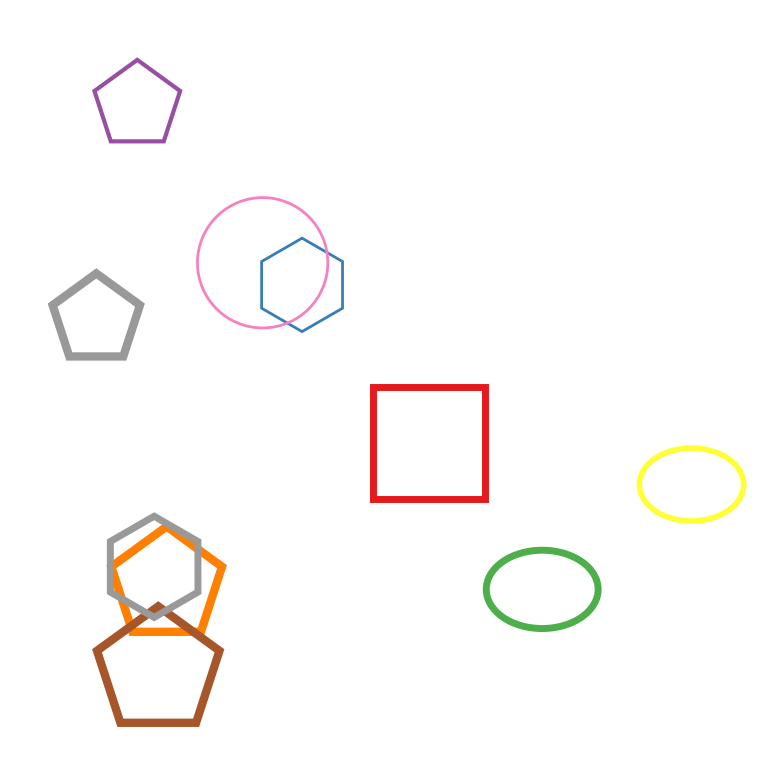[{"shape": "square", "thickness": 2.5, "radius": 0.36, "center": [0.557, 0.424]}, {"shape": "hexagon", "thickness": 1, "radius": 0.3, "center": [0.392, 0.63]}, {"shape": "oval", "thickness": 2.5, "radius": 0.36, "center": [0.704, 0.235]}, {"shape": "pentagon", "thickness": 1.5, "radius": 0.29, "center": [0.178, 0.864]}, {"shape": "pentagon", "thickness": 3, "radius": 0.38, "center": [0.216, 0.241]}, {"shape": "oval", "thickness": 2, "radius": 0.34, "center": [0.898, 0.371]}, {"shape": "pentagon", "thickness": 3, "radius": 0.42, "center": [0.206, 0.129]}, {"shape": "circle", "thickness": 1, "radius": 0.42, "center": [0.341, 0.659]}, {"shape": "pentagon", "thickness": 3, "radius": 0.3, "center": [0.125, 0.585]}, {"shape": "hexagon", "thickness": 2.5, "radius": 0.33, "center": [0.2, 0.264]}]